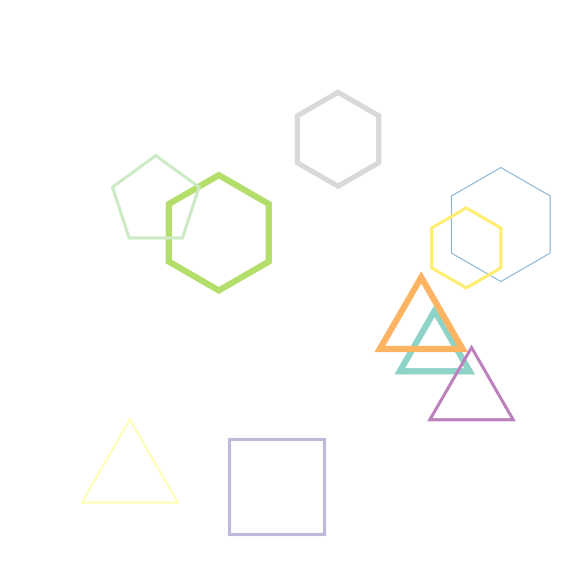[{"shape": "triangle", "thickness": 3, "radius": 0.35, "center": [0.753, 0.391]}, {"shape": "triangle", "thickness": 1, "radius": 0.48, "center": [0.225, 0.177]}, {"shape": "square", "thickness": 1.5, "radius": 0.41, "center": [0.478, 0.157]}, {"shape": "hexagon", "thickness": 0.5, "radius": 0.49, "center": [0.867, 0.61]}, {"shape": "triangle", "thickness": 3, "radius": 0.41, "center": [0.729, 0.436]}, {"shape": "hexagon", "thickness": 3, "radius": 0.5, "center": [0.379, 0.596]}, {"shape": "hexagon", "thickness": 2.5, "radius": 0.41, "center": [0.585, 0.758]}, {"shape": "triangle", "thickness": 1.5, "radius": 0.42, "center": [0.816, 0.314]}, {"shape": "pentagon", "thickness": 1.5, "radius": 0.39, "center": [0.27, 0.651]}, {"shape": "hexagon", "thickness": 1.5, "radius": 0.35, "center": [0.807, 0.57]}]